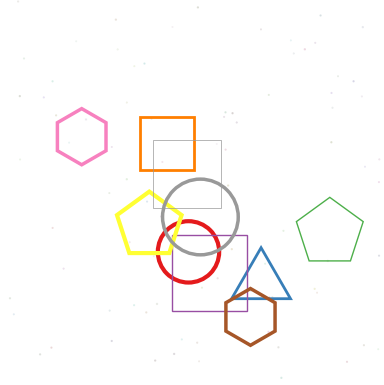[{"shape": "circle", "thickness": 3, "radius": 0.4, "center": [0.49, 0.346]}, {"shape": "triangle", "thickness": 2, "radius": 0.44, "center": [0.678, 0.268]}, {"shape": "pentagon", "thickness": 1, "radius": 0.46, "center": [0.857, 0.396]}, {"shape": "square", "thickness": 1, "radius": 0.49, "center": [0.545, 0.291]}, {"shape": "square", "thickness": 2, "radius": 0.35, "center": [0.434, 0.627]}, {"shape": "pentagon", "thickness": 3, "radius": 0.44, "center": [0.388, 0.414]}, {"shape": "hexagon", "thickness": 2.5, "radius": 0.37, "center": [0.651, 0.177]}, {"shape": "hexagon", "thickness": 2.5, "radius": 0.36, "center": [0.212, 0.645]}, {"shape": "circle", "thickness": 2.5, "radius": 0.49, "center": [0.521, 0.436]}, {"shape": "square", "thickness": 0.5, "radius": 0.44, "center": [0.486, 0.549]}]